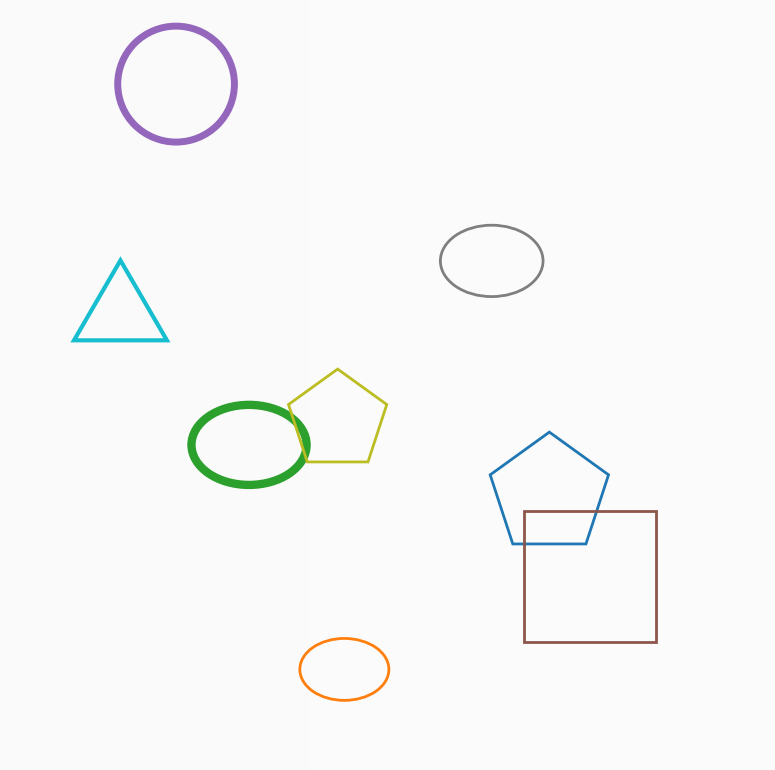[{"shape": "pentagon", "thickness": 1, "radius": 0.4, "center": [0.709, 0.359]}, {"shape": "oval", "thickness": 1, "radius": 0.29, "center": [0.444, 0.131]}, {"shape": "oval", "thickness": 3, "radius": 0.37, "center": [0.321, 0.422]}, {"shape": "circle", "thickness": 2.5, "radius": 0.38, "center": [0.227, 0.891]}, {"shape": "square", "thickness": 1, "radius": 0.42, "center": [0.762, 0.251]}, {"shape": "oval", "thickness": 1, "radius": 0.33, "center": [0.634, 0.661]}, {"shape": "pentagon", "thickness": 1, "radius": 0.33, "center": [0.436, 0.454]}, {"shape": "triangle", "thickness": 1.5, "radius": 0.35, "center": [0.155, 0.593]}]